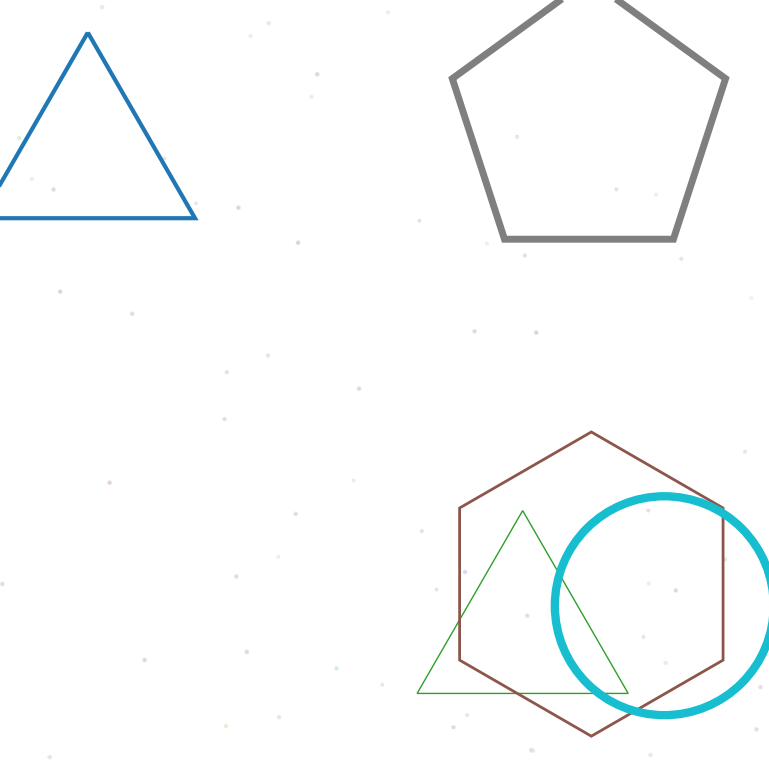[{"shape": "triangle", "thickness": 1.5, "radius": 0.8, "center": [0.114, 0.797]}, {"shape": "triangle", "thickness": 0.5, "radius": 0.79, "center": [0.679, 0.179]}, {"shape": "hexagon", "thickness": 1, "radius": 0.99, "center": [0.768, 0.241]}, {"shape": "pentagon", "thickness": 2.5, "radius": 0.93, "center": [0.765, 0.84]}, {"shape": "circle", "thickness": 3, "radius": 0.71, "center": [0.863, 0.213]}]